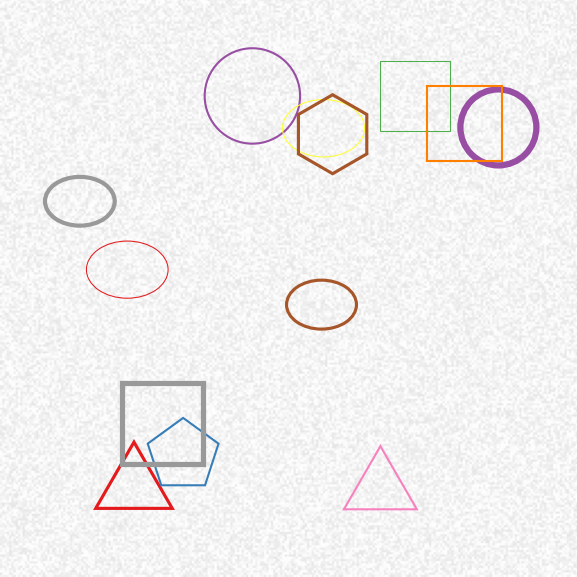[{"shape": "triangle", "thickness": 1.5, "radius": 0.38, "center": [0.232, 0.157]}, {"shape": "oval", "thickness": 0.5, "radius": 0.35, "center": [0.22, 0.532]}, {"shape": "pentagon", "thickness": 1, "radius": 0.32, "center": [0.317, 0.211]}, {"shape": "square", "thickness": 0.5, "radius": 0.3, "center": [0.719, 0.833]}, {"shape": "circle", "thickness": 1, "radius": 0.41, "center": [0.437, 0.833]}, {"shape": "circle", "thickness": 3, "radius": 0.33, "center": [0.863, 0.778]}, {"shape": "square", "thickness": 1, "radius": 0.32, "center": [0.805, 0.785]}, {"shape": "oval", "thickness": 0.5, "radius": 0.36, "center": [0.56, 0.777]}, {"shape": "oval", "thickness": 1.5, "radius": 0.3, "center": [0.557, 0.472]}, {"shape": "hexagon", "thickness": 1.5, "radius": 0.34, "center": [0.576, 0.767]}, {"shape": "triangle", "thickness": 1, "radius": 0.36, "center": [0.659, 0.154]}, {"shape": "oval", "thickness": 2, "radius": 0.3, "center": [0.138, 0.651]}, {"shape": "square", "thickness": 2.5, "radius": 0.35, "center": [0.282, 0.266]}]